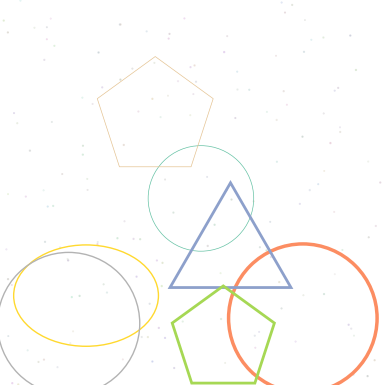[{"shape": "circle", "thickness": 0.5, "radius": 0.69, "center": [0.522, 0.485]}, {"shape": "circle", "thickness": 2.5, "radius": 0.96, "center": [0.787, 0.174]}, {"shape": "triangle", "thickness": 2, "radius": 0.91, "center": [0.599, 0.344]}, {"shape": "pentagon", "thickness": 2, "radius": 0.7, "center": [0.58, 0.118]}, {"shape": "oval", "thickness": 1, "radius": 0.94, "center": [0.224, 0.232]}, {"shape": "pentagon", "thickness": 0.5, "radius": 0.79, "center": [0.403, 0.695]}, {"shape": "circle", "thickness": 1, "radius": 0.92, "center": [0.178, 0.16]}]